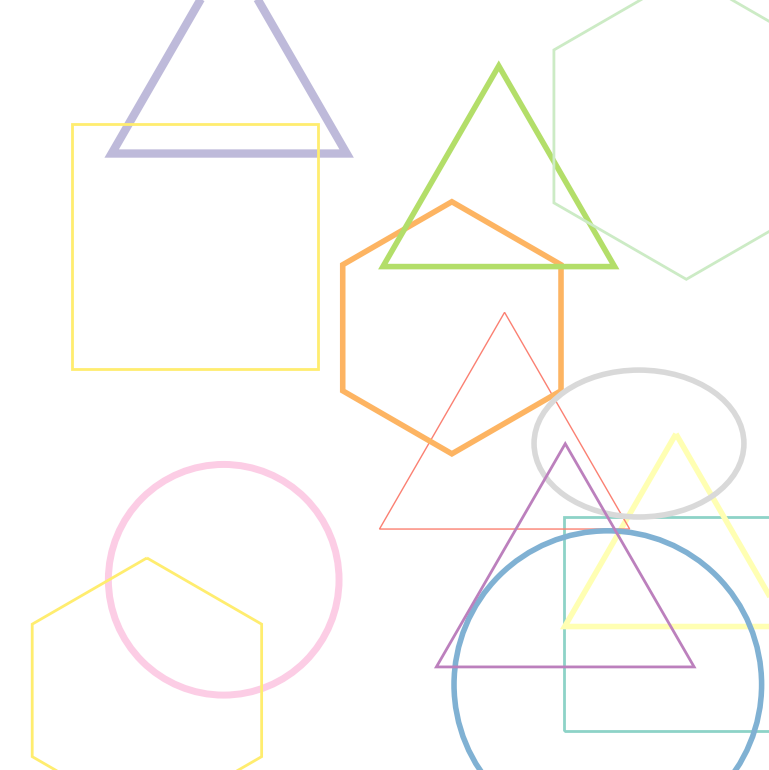[{"shape": "square", "thickness": 1, "radius": 0.69, "center": [0.872, 0.19]}, {"shape": "triangle", "thickness": 2, "radius": 0.83, "center": [0.878, 0.27]}, {"shape": "triangle", "thickness": 3, "radius": 0.88, "center": [0.298, 0.889]}, {"shape": "triangle", "thickness": 0.5, "radius": 0.94, "center": [0.655, 0.407]}, {"shape": "circle", "thickness": 2, "radius": 1.0, "center": [0.789, 0.111]}, {"shape": "hexagon", "thickness": 2, "radius": 0.82, "center": [0.587, 0.574]}, {"shape": "triangle", "thickness": 2, "radius": 0.87, "center": [0.648, 0.741]}, {"shape": "circle", "thickness": 2.5, "radius": 0.75, "center": [0.291, 0.247]}, {"shape": "oval", "thickness": 2, "radius": 0.68, "center": [0.83, 0.424]}, {"shape": "triangle", "thickness": 1, "radius": 0.97, "center": [0.734, 0.23]}, {"shape": "hexagon", "thickness": 1, "radius": 0.99, "center": [0.891, 0.836]}, {"shape": "hexagon", "thickness": 1, "radius": 0.86, "center": [0.191, 0.103]}, {"shape": "square", "thickness": 1, "radius": 0.8, "center": [0.254, 0.68]}]